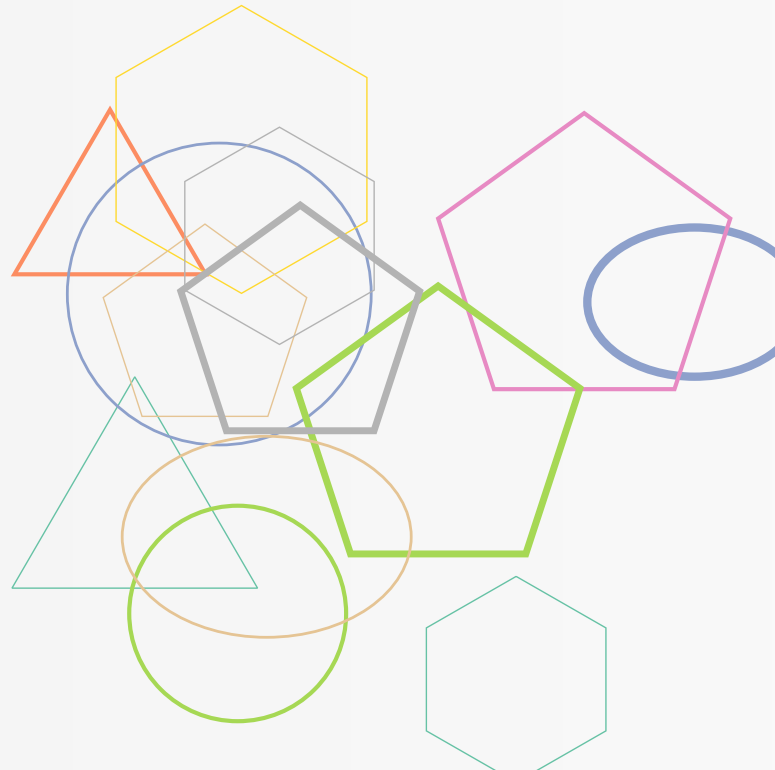[{"shape": "hexagon", "thickness": 0.5, "radius": 0.67, "center": [0.666, 0.118]}, {"shape": "triangle", "thickness": 0.5, "radius": 0.91, "center": [0.174, 0.328]}, {"shape": "triangle", "thickness": 1.5, "radius": 0.71, "center": [0.142, 0.715]}, {"shape": "oval", "thickness": 3, "radius": 0.69, "center": [0.896, 0.608]}, {"shape": "circle", "thickness": 1, "radius": 0.98, "center": [0.283, 0.618]}, {"shape": "pentagon", "thickness": 1.5, "radius": 0.99, "center": [0.754, 0.655]}, {"shape": "circle", "thickness": 1.5, "radius": 0.7, "center": [0.307, 0.203]}, {"shape": "pentagon", "thickness": 2.5, "radius": 0.96, "center": [0.565, 0.436]}, {"shape": "hexagon", "thickness": 0.5, "radius": 0.93, "center": [0.312, 0.806]}, {"shape": "oval", "thickness": 1, "radius": 0.93, "center": [0.344, 0.303]}, {"shape": "pentagon", "thickness": 0.5, "radius": 0.69, "center": [0.264, 0.571]}, {"shape": "hexagon", "thickness": 0.5, "radius": 0.71, "center": [0.361, 0.694]}, {"shape": "pentagon", "thickness": 2.5, "radius": 0.81, "center": [0.387, 0.572]}]